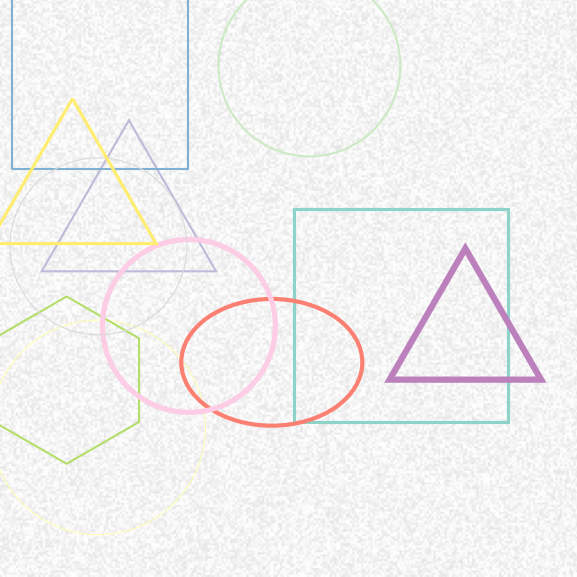[{"shape": "square", "thickness": 1.5, "radius": 0.92, "center": [0.695, 0.453]}, {"shape": "circle", "thickness": 0.5, "radius": 0.93, "center": [0.17, 0.259]}, {"shape": "triangle", "thickness": 1, "radius": 0.87, "center": [0.223, 0.616]}, {"shape": "oval", "thickness": 2, "radius": 0.78, "center": [0.471, 0.372]}, {"shape": "square", "thickness": 1, "radius": 0.76, "center": [0.174, 0.859]}, {"shape": "hexagon", "thickness": 1, "radius": 0.72, "center": [0.115, 0.341]}, {"shape": "circle", "thickness": 2.5, "radius": 0.75, "center": [0.327, 0.435]}, {"shape": "circle", "thickness": 0.5, "radius": 0.77, "center": [0.17, 0.573]}, {"shape": "triangle", "thickness": 3, "radius": 0.76, "center": [0.806, 0.417]}, {"shape": "circle", "thickness": 1, "radius": 0.79, "center": [0.536, 0.886]}, {"shape": "triangle", "thickness": 1.5, "radius": 0.84, "center": [0.125, 0.661]}]